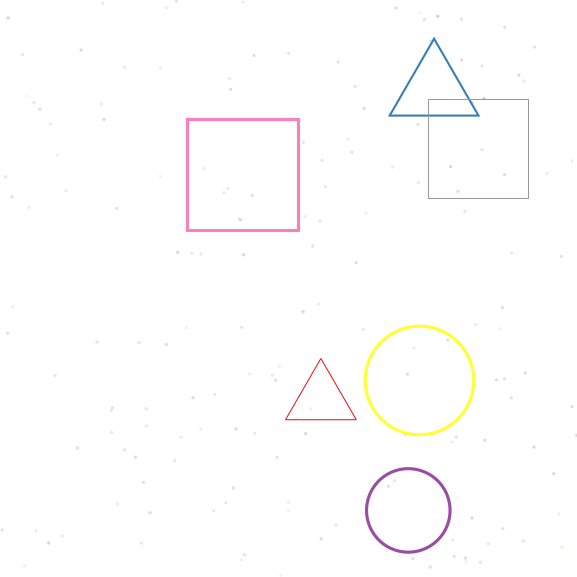[{"shape": "triangle", "thickness": 0.5, "radius": 0.35, "center": [0.556, 0.308]}, {"shape": "triangle", "thickness": 1, "radius": 0.44, "center": [0.752, 0.843]}, {"shape": "circle", "thickness": 1.5, "radius": 0.36, "center": [0.707, 0.115]}, {"shape": "circle", "thickness": 1.5, "radius": 0.47, "center": [0.726, 0.34]}, {"shape": "square", "thickness": 1.5, "radius": 0.48, "center": [0.42, 0.696]}, {"shape": "square", "thickness": 0.5, "radius": 0.43, "center": [0.828, 0.742]}]